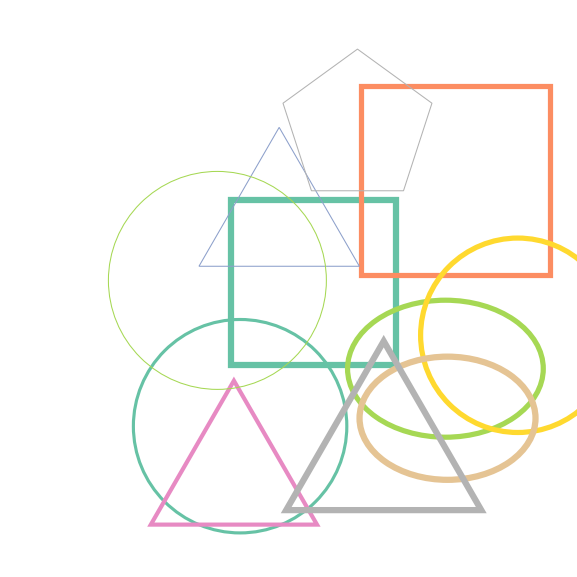[{"shape": "square", "thickness": 3, "radius": 0.71, "center": [0.542, 0.51]}, {"shape": "circle", "thickness": 1.5, "radius": 0.92, "center": [0.416, 0.261]}, {"shape": "square", "thickness": 2.5, "radius": 0.82, "center": [0.788, 0.686]}, {"shape": "triangle", "thickness": 0.5, "radius": 0.8, "center": [0.483, 0.618]}, {"shape": "triangle", "thickness": 2, "radius": 0.83, "center": [0.405, 0.174]}, {"shape": "circle", "thickness": 0.5, "radius": 0.94, "center": [0.376, 0.514]}, {"shape": "oval", "thickness": 2.5, "radius": 0.85, "center": [0.771, 0.361]}, {"shape": "circle", "thickness": 2.5, "radius": 0.84, "center": [0.897, 0.419]}, {"shape": "oval", "thickness": 3, "radius": 0.76, "center": [0.775, 0.275]}, {"shape": "pentagon", "thickness": 0.5, "radius": 0.68, "center": [0.619, 0.779]}, {"shape": "triangle", "thickness": 3, "radius": 0.98, "center": [0.664, 0.213]}]